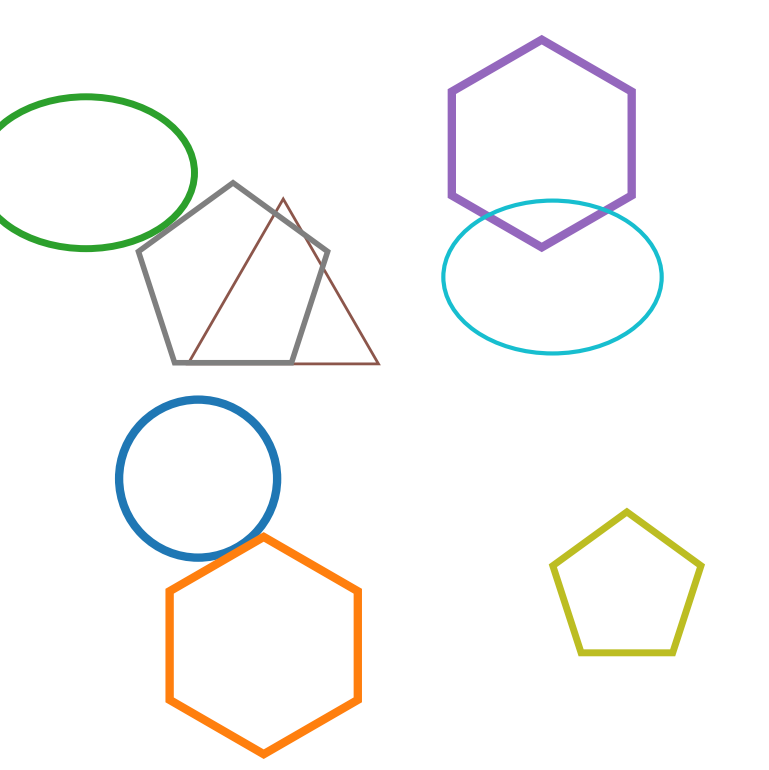[{"shape": "circle", "thickness": 3, "radius": 0.51, "center": [0.257, 0.378]}, {"shape": "hexagon", "thickness": 3, "radius": 0.71, "center": [0.342, 0.162]}, {"shape": "oval", "thickness": 2.5, "radius": 0.7, "center": [0.112, 0.776]}, {"shape": "hexagon", "thickness": 3, "radius": 0.67, "center": [0.704, 0.814]}, {"shape": "triangle", "thickness": 1, "radius": 0.71, "center": [0.368, 0.599]}, {"shape": "pentagon", "thickness": 2, "radius": 0.65, "center": [0.303, 0.633]}, {"shape": "pentagon", "thickness": 2.5, "radius": 0.51, "center": [0.814, 0.234]}, {"shape": "oval", "thickness": 1.5, "radius": 0.71, "center": [0.718, 0.64]}]